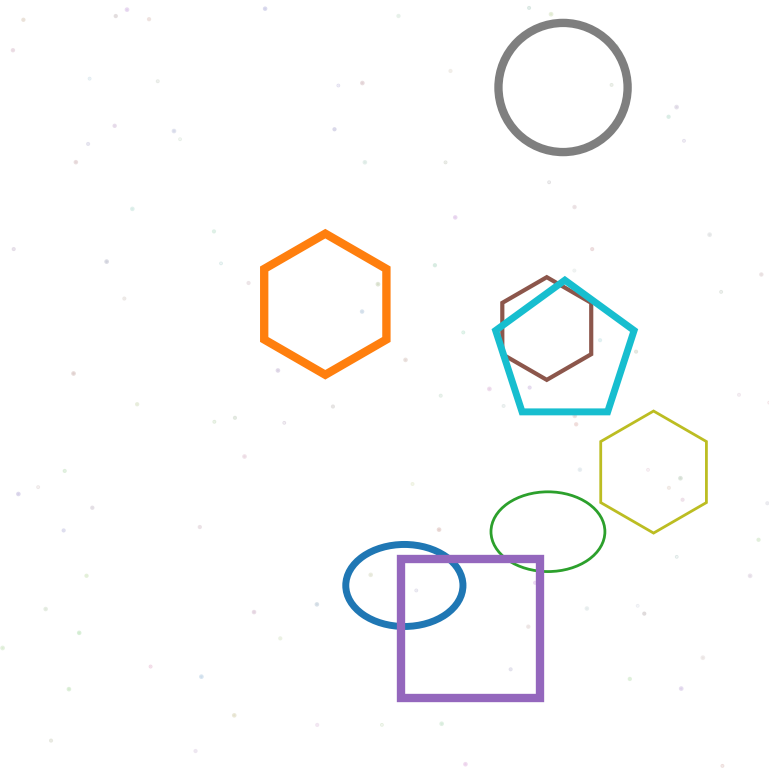[{"shape": "oval", "thickness": 2.5, "radius": 0.38, "center": [0.525, 0.24]}, {"shape": "hexagon", "thickness": 3, "radius": 0.46, "center": [0.422, 0.605]}, {"shape": "oval", "thickness": 1, "radius": 0.37, "center": [0.712, 0.309]}, {"shape": "square", "thickness": 3, "radius": 0.45, "center": [0.611, 0.184]}, {"shape": "hexagon", "thickness": 1.5, "radius": 0.33, "center": [0.71, 0.573]}, {"shape": "circle", "thickness": 3, "radius": 0.42, "center": [0.731, 0.886]}, {"shape": "hexagon", "thickness": 1, "radius": 0.4, "center": [0.849, 0.387]}, {"shape": "pentagon", "thickness": 2.5, "radius": 0.47, "center": [0.734, 0.542]}]